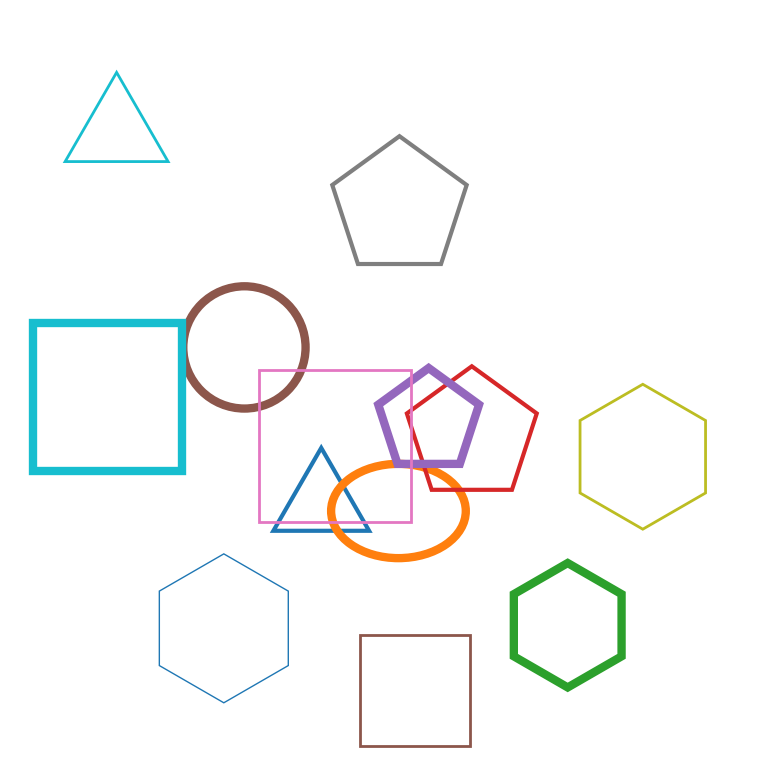[{"shape": "hexagon", "thickness": 0.5, "radius": 0.48, "center": [0.291, 0.184]}, {"shape": "triangle", "thickness": 1.5, "radius": 0.36, "center": [0.417, 0.347]}, {"shape": "oval", "thickness": 3, "radius": 0.44, "center": [0.517, 0.336]}, {"shape": "hexagon", "thickness": 3, "radius": 0.4, "center": [0.737, 0.188]}, {"shape": "pentagon", "thickness": 1.5, "radius": 0.44, "center": [0.613, 0.436]}, {"shape": "pentagon", "thickness": 3, "radius": 0.34, "center": [0.557, 0.453]}, {"shape": "circle", "thickness": 3, "radius": 0.4, "center": [0.317, 0.549]}, {"shape": "square", "thickness": 1, "radius": 0.36, "center": [0.539, 0.103]}, {"shape": "square", "thickness": 1, "radius": 0.5, "center": [0.435, 0.421]}, {"shape": "pentagon", "thickness": 1.5, "radius": 0.46, "center": [0.519, 0.731]}, {"shape": "hexagon", "thickness": 1, "radius": 0.47, "center": [0.835, 0.407]}, {"shape": "triangle", "thickness": 1, "radius": 0.39, "center": [0.151, 0.829]}, {"shape": "square", "thickness": 3, "radius": 0.48, "center": [0.14, 0.485]}]